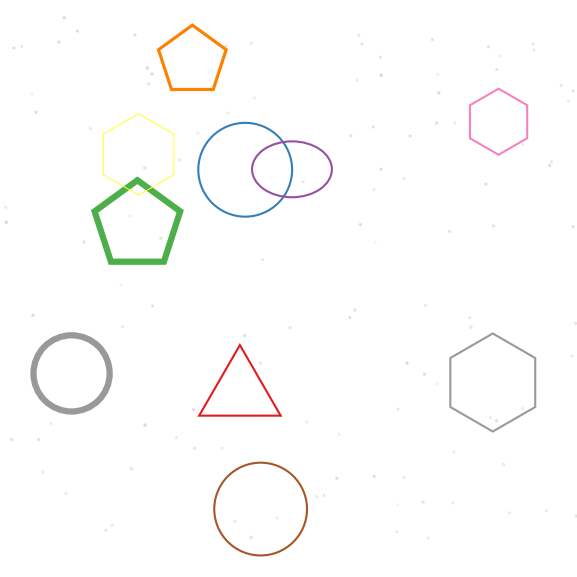[{"shape": "triangle", "thickness": 1, "radius": 0.41, "center": [0.415, 0.32]}, {"shape": "circle", "thickness": 1, "radius": 0.41, "center": [0.425, 0.705]}, {"shape": "pentagon", "thickness": 3, "radius": 0.39, "center": [0.238, 0.609]}, {"shape": "oval", "thickness": 1, "radius": 0.35, "center": [0.506, 0.706]}, {"shape": "pentagon", "thickness": 1.5, "radius": 0.31, "center": [0.333, 0.894]}, {"shape": "hexagon", "thickness": 0.5, "radius": 0.35, "center": [0.24, 0.732]}, {"shape": "circle", "thickness": 1, "radius": 0.4, "center": [0.451, 0.118]}, {"shape": "hexagon", "thickness": 1, "radius": 0.29, "center": [0.863, 0.788]}, {"shape": "hexagon", "thickness": 1, "radius": 0.42, "center": [0.853, 0.337]}, {"shape": "circle", "thickness": 3, "radius": 0.33, "center": [0.124, 0.353]}]